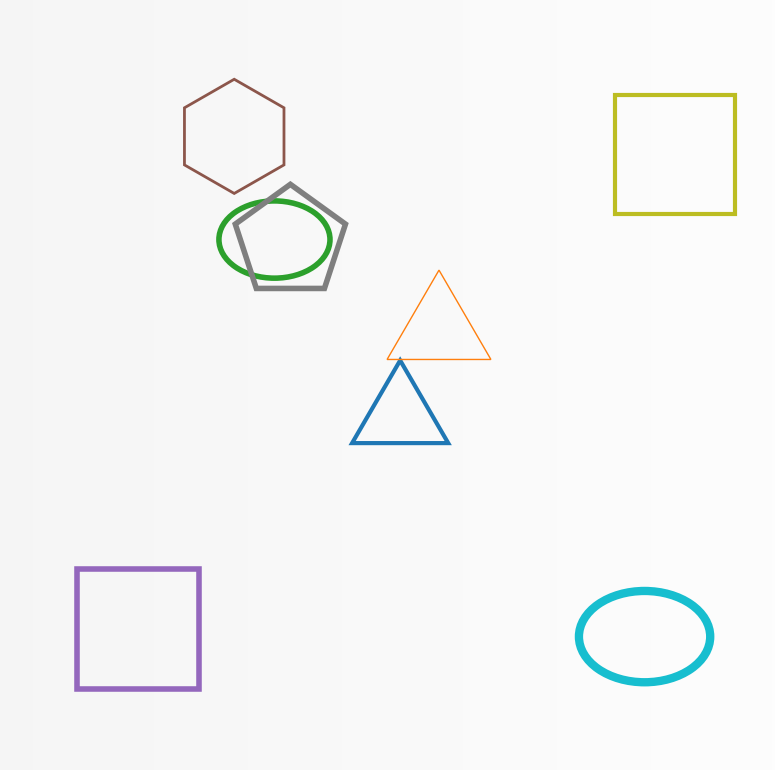[{"shape": "triangle", "thickness": 1.5, "radius": 0.36, "center": [0.516, 0.46]}, {"shape": "triangle", "thickness": 0.5, "radius": 0.39, "center": [0.566, 0.572]}, {"shape": "oval", "thickness": 2, "radius": 0.36, "center": [0.354, 0.689]}, {"shape": "square", "thickness": 2, "radius": 0.39, "center": [0.178, 0.183]}, {"shape": "hexagon", "thickness": 1, "radius": 0.37, "center": [0.302, 0.823]}, {"shape": "pentagon", "thickness": 2, "radius": 0.37, "center": [0.375, 0.686]}, {"shape": "square", "thickness": 1.5, "radius": 0.39, "center": [0.871, 0.8]}, {"shape": "oval", "thickness": 3, "radius": 0.42, "center": [0.832, 0.173]}]